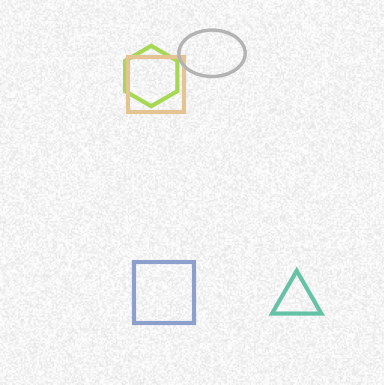[{"shape": "triangle", "thickness": 3, "radius": 0.37, "center": [0.771, 0.223]}, {"shape": "square", "thickness": 3, "radius": 0.39, "center": [0.426, 0.24]}, {"shape": "hexagon", "thickness": 3, "radius": 0.39, "center": [0.393, 0.803]}, {"shape": "square", "thickness": 3, "radius": 0.36, "center": [0.405, 0.781]}, {"shape": "oval", "thickness": 2.5, "radius": 0.43, "center": [0.551, 0.862]}]